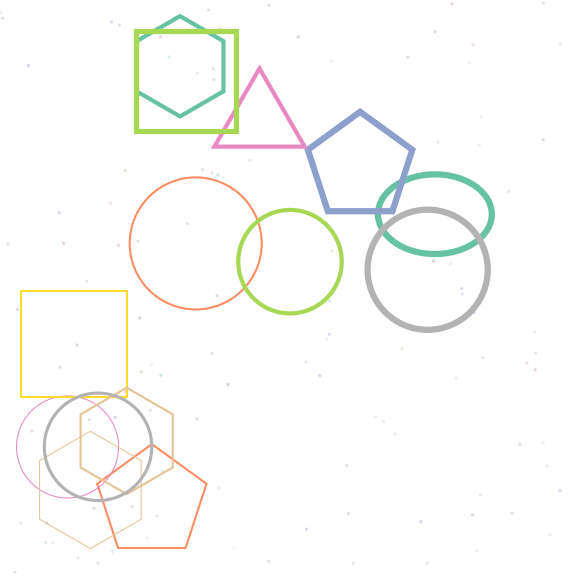[{"shape": "hexagon", "thickness": 2, "radius": 0.43, "center": [0.312, 0.884]}, {"shape": "oval", "thickness": 3, "radius": 0.49, "center": [0.753, 0.628]}, {"shape": "pentagon", "thickness": 1, "radius": 0.5, "center": [0.263, 0.131]}, {"shape": "circle", "thickness": 1, "radius": 0.57, "center": [0.339, 0.578]}, {"shape": "pentagon", "thickness": 3, "radius": 0.48, "center": [0.624, 0.71]}, {"shape": "circle", "thickness": 0.5, "radius": 0.44, "center": [0.117, 0.225]}, {"shape": "triangle", "thickness": 2, "radius": 0.45, "center": [0.449, 0.79]}, {"shape": "circle", "thickness": 2, "radius": 0.45, "center": [0.502, 0.546]}, {"shape": "square", "thickness": 2.5, "radius": 0.43, "center": [0.322, 0.859]}, {"shape": "square", "thickness": 1, "radius": 0.46, "center": [0.128, 0.404]}, {"shape": "hexagon", "thickness": 1, "radius": 0.46, "center": [0.219, 0.236]}, {"shape": "hexagon", "thickness": 0.5, "radius": 0.51, "center": [0.157, 0.151]}, {"shape": "circle", "thickness": 3, "radius": 0.52, "center": [0.741, 0.532]}, {"shape": "circle", "thickness": 1.5, "radius": 0.47, "center": [0.17, 0.225]}]